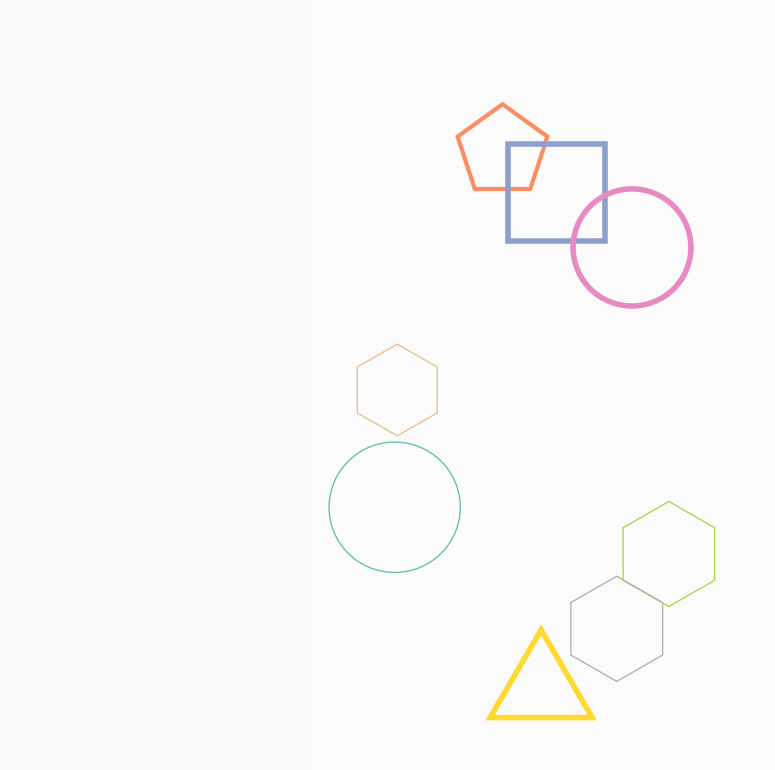[{"shape": "circle", "thickness": 0.5, "radius": 0.42, "center": [0.509, 0.341]}, {"shape": "pentagon", "thickness": 1.5, "radius": 0.3, "center": [0.648, 0.804]}, {"shape": "square", "thickness": 2, "radius": 0.31, "center": [0.718, 0.75]}, {"shape": "circle", "thickness": 2, "radius": 0.38, "center": [0.815, 0.679]}, {"shape": "hexagon", "thickness": 0.5, "radius": 0.34, "center": [0.863, 0.281]}, {"shape": "triangle", "thickness": 2, "radius": 0.38, "center": [0.698, 0.106]}, {"shape": "hexagon", "thickness": 0.5, "radius": 0.3, "center": [0.513, 0.494]}, {"shape": "hexagon", "thickness": 0.5, "radius": 0.34, "center": [0.796, 0.183]}]